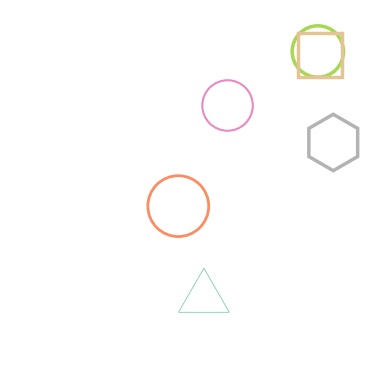[{"shape": "triangle", "thickness": 0.5, "radius": 0.38, "center": [0.53, 0.227]}, {"shape": "circle", "thickness": 2, "radius": 0.4, "center": [0.463, 0.465]}, {"shape": "circle", "thickness": 1.5, "radius": 0.33, "center": [0.591, 0.726]}, {"shape": "circle", "thickness": 2.5, "radius": 0.33, "center": [0.826, 0.866]}, {"shape": "square", "thickness": 2.5, "radius": 0.29, "center": [0.831, 0.857]}, {"shape": "hexagon", "thickness": 2.5, "radius": 0.37, "center": [0.866, 0.63]}]